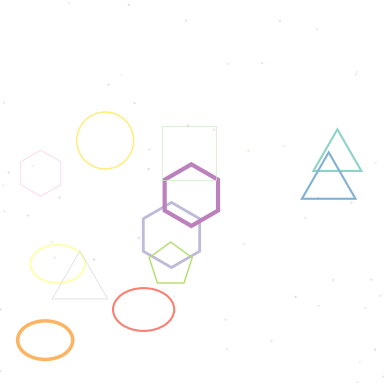[{"shape": "triangle", "thickness": 1.5, "radius": 0.36, "center": [0.876, 0.592]}, {"shape": "oval", "thickness": 1.5, "radius": 0.35, "center": [0.15, 0.314]}, {"shape": "hexagon", "thickness": 2, "radius": 0.42, "center": [0.445, 0.39]}, {"shape": "oval", "thickness": 1.5, "radius": 0.4, "center": [0.373, 0.196]}, {"shape": "triangle", "thickness": 1.5, "radius": 0.4, "center": [0.854, 0.524]}, {"shape": "oval", "thickness": 2.5, "radius": 0.36, "center": [0.117, 0.116]}, {"shape": "pentagon", "thickness": 1, "radius": 0.29, "center": [0.443, 0.313]}, {"shape": "hexagon", "thickness": 0.5, "radius": 0.3, "center": [0.106, 0.55]}, {"shape": "triangle", "thickness": 0.5, "radius": 0.42, "center": [0.208, 0.265]}, {"shape": "hexagon", "thickness": 3, "radius": 0.4, "center": [0.497, 0.493]}, {"shape": "square", "thickness": 0.5, "radius": 0.35, "center": [0.491, 0.602]}, {"shape": "circle", "thickness": 1, "radius": 0.37, "center": [0.273, 0.635]}]